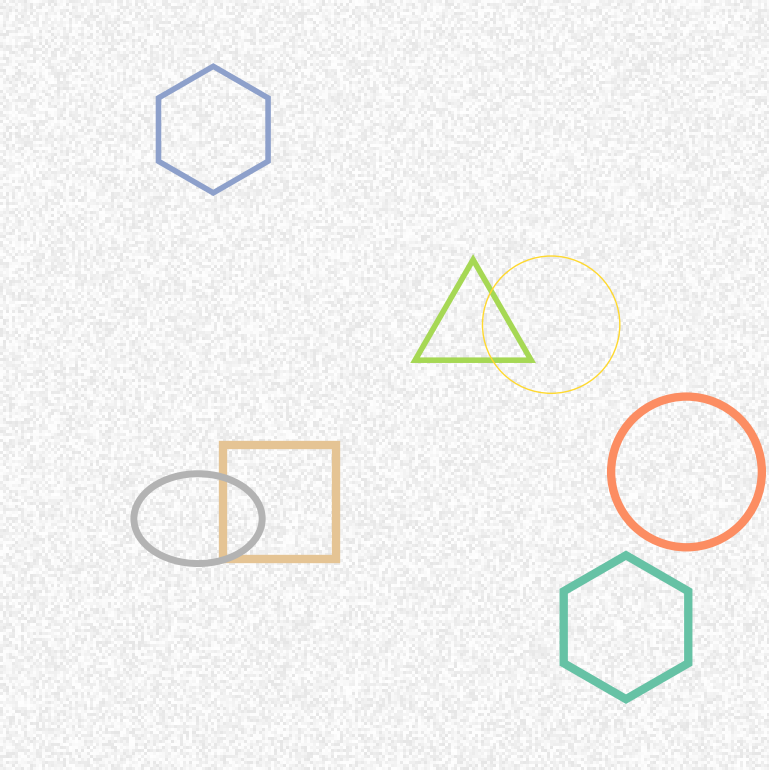[{"shape": "hexagon", "thickness": 3, "radius": 0.47, "center": [0.813, 0.185]}, {"shape": "circle", "thickness": 3, "radius": 0.49, "center": [0.892, 0.387]}, {"shape": "hexagon", "thickness": 2, "radius": 0.41, "center": [0.277, 0.832]}, {"shape": "triangle", "thickness": 2, "radius": 0.44, "center": [0.614, 0.576]}, {"shape": "circle", "thickness": 0.5, "radius": 0.45, "center": [0.716, 0.578]}, {"shape": "square", "thickness": 3, "radius": 0.37, "center": [0.363, 0.348]}, {"shape": "oval", "thickness": 2.5, "radius": 0.42, "center": [0.257, 0.326]}]